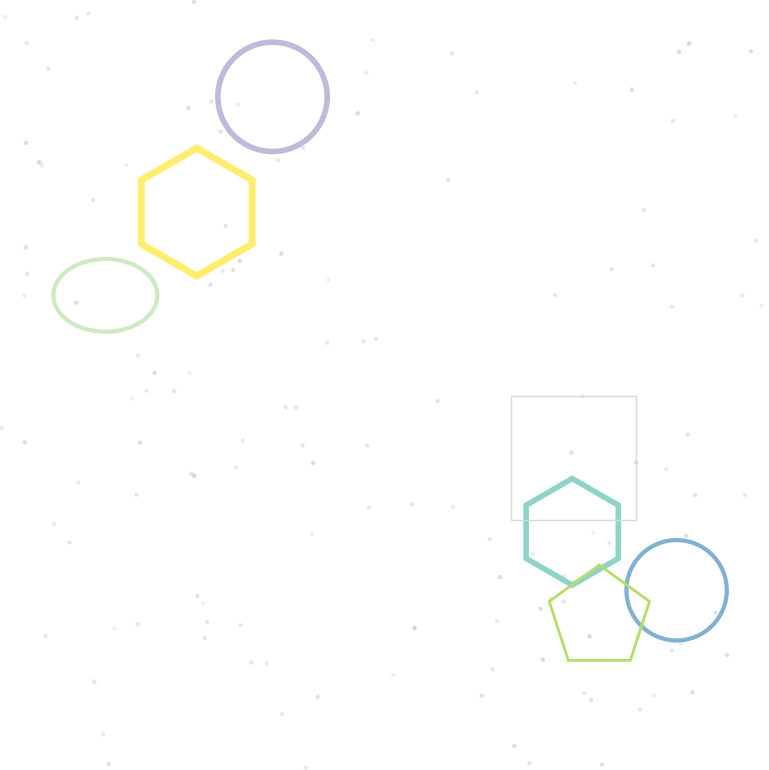[{"shape": "hexagon", "thickness": 2, "radius": 0.35, "center": [0.743, 0.309]}, {"shape": "circle", "thickness": 2, "radius": 0.35, "center": [0.354, 0.874]}, {"shape": "circle", "thickness": 1.5, "radius": 0.33, "center": [0.879, 0.233]}, {"shape": "pentagon", "thickness": 1, "radius": 0.34, "center": [0.778, 0.198]}, {"shape": "square", "thickness": 0.5, "radius": 0.4, "center": [0.745, 0.405]}, {"shape": "oval", "thickness": 1.5, "radius": 0.34, "center": [0.137, 0.616]}, {"shape": "hexagon", "thickness": 2.5, "radius": 0.42, "center": [0.255, 0.725]}]